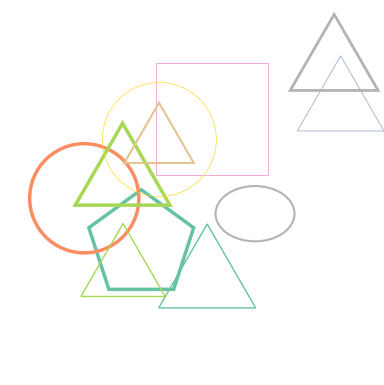[{"shape": "pentagon", "thickness": 2.5, "radius": 0.72, "center": [0.367, 0.364]}, {"shape": "triangle", "thickness": 1, "radius": 0.73, "center": [0.538, 0.273]}, {"shape": "circle", "thickness": 2.5, "radius": 0.71, "center": [0.219, 0.485]}, {"shape": "triangle", "thickness": 0.5, "radius": 0.65, "center": [0.885, 0.725]}, {"shape": "square", "thickness": 0.5, "radius": 0.73, "center": [0.551, 0.692]}, {"shape": "triangle", "thickness": 1, "radius": 0.63, "center": [0.32, 0.293]}, {"shape": "triangle", "thickness": 2.5, "radius": 0.71, "center": [0.318, 0.538]}, {"shape": "circle", "thickness": 0.5, "radius": 0.74, "center": [0.414, 0.638]}, {"shape": "triangle", "thickness": 1.5, "radius": 0.52, "center": [0.413, 0.629]}, {"shape": "oval", "thickness": 1.5, "radius": 0.51, "center": [0.662, 0.445]}, {"shape": "triangle", "thickness": 2, "radius": 0.66, "center": [0.868, 0.831]}]